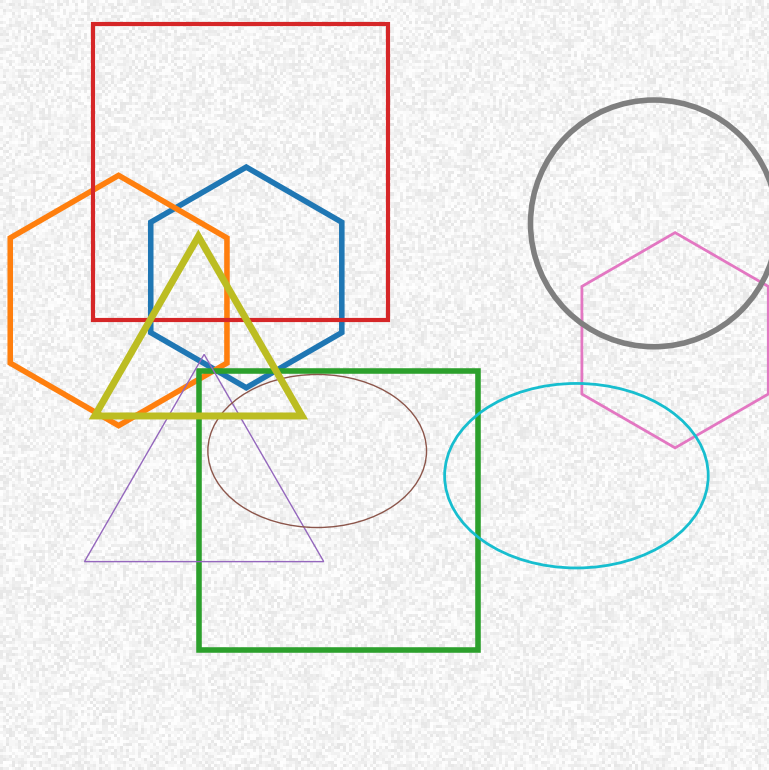[{"shape": "hexagon", "thickness": 2, "radius": 0.72, "center": [0.32, 0.64]}, {"shape": "hexagon", "thickness": 2, "radius": 0.81, "center": [0.154, 0.61]}, {"shape": "square", "thickness": 2, "radius": 0.9, "center": [0.439, 0.337]}, {"shape": "square", "thickness": 1.5, "radius": 0.96, "center": [0.312, 0.777]}, {"shape": "triangle", "thickness": 0.5, "radius": 0.9, "center": [0.265, 0.36]}, {"shape": "oval", "thickness": 0.5, "radius": 0.71, "center": [0.412, 0.414]}, {"shape": "hexagon", "thickness": 1, "radius": 0.7, "center": [0.877, 0.558]}, {"shape": "circle", "thickness": 2, "radius": 0.8, "center": [0.849, 0.71]}, {"shape": "triangle", "thickness": 2.5, "radius": 0.78, "center": [0.258, 0.538]}, {"shape": "oval", "thickness": 1, "radius": 0.86, "center": [0.749, 0.382]}]